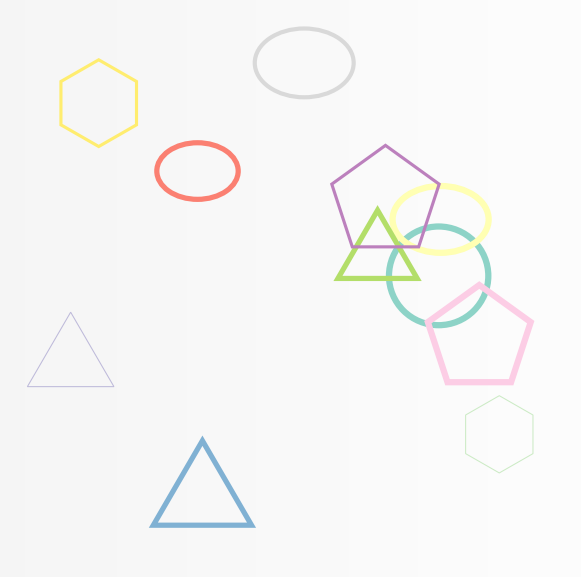[{"shape": "circle", "thickness": 3, "radius": 0.43, "center": [0.755, 0.521]}, {"shape": "oval", "thickness": 3, "radius": 0.41, "center": [0.758, 0.619]}, {"shape": "triangle", "thickness": 0.5, "radius": 0.43, "center": [0.122, 0.373]}, {"shape": "oval", "thickness": 2.5, "radius": 0.35, "center": [0.34, 0.703]}, {"shape": "triangle", "thickness": 2.5, "radius": 0.49, "center": [0.348, 0.138]}, {"shape": "triangle", "thickness": 2.5, "radius": 0.39, "center": [0.65, 0.556]}, {"shape": "pentagon", "thickness": 3, "radius": 0.47, "center": [0.825, 0.413]}, {"shape": "oval", "thickness": 2, "radius": 0.43, "center": [0.523, 0.89]}, {"shape": "pentagon", "thickness": 1.5, "radius": 0.49, "center": [0.663, 0.65]}, {"shape": "hexagon", "thickness": 0.5, "radius": 0.33, "center": [0.859, 0.247]}, {"shape": "hexagon", "thickness": 1.5, "radius": 0.38, "center": [0.17, 0.82]}]